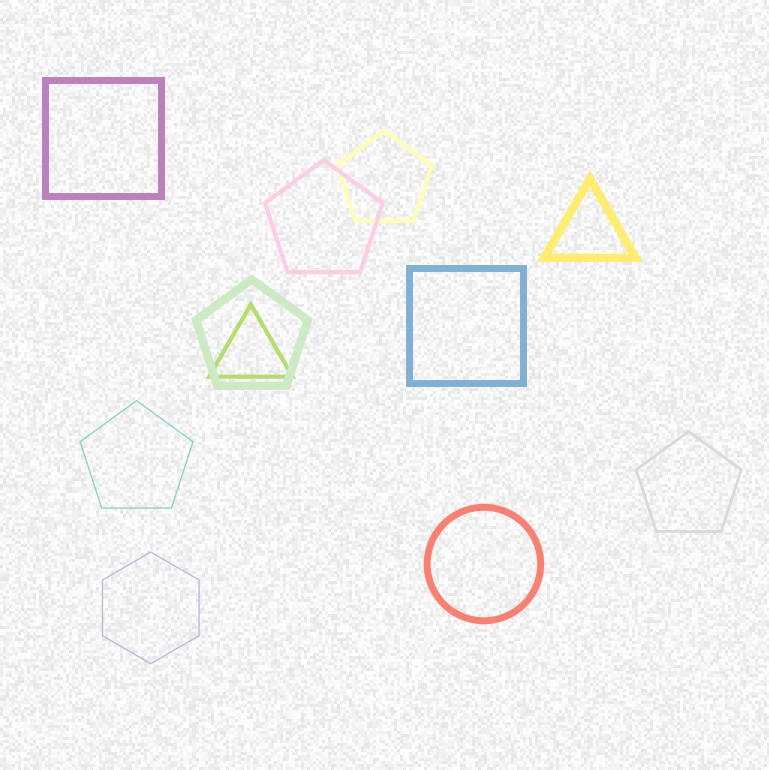[{"shape": "pentagon", "thickness": 0.5, "radius": 0.39, "center": [0.177, 0.403]}, {"shape": "pentagon", "thickness": 1.5, "radius": 0.32, "center": [0.499, 0.766]}, {"shape": "hexagon", "thickness": 0.5, "radius": 0.36, "center": [0.196, 0.211]}, {"shape": "circle", "thickness": 2.5, "radius": 0.37, "center": [0.628, 0.268]}, {"shape": "square", "thickness": 2.5, "radius": 0.37, "center": [0.605, 0.577]}, {"shape": "triangle", "thickness": 1.5, "radius": 0.31, "center": [0.326, 0.542]}, {"shape": "pentagon", "thickness": 1.5, "radius": 0.4, "center": [0.421, 0.712]}, {"shape": "pentagon", "thickness": 1, "radius": 0.36, "center": [0.894, 0.368]}, {"shape": "square", "thickness": 2.5, "radius": 0.38, "center": [0.134, 0.821]}, {"shape": "pentagon", "thickness": 3, "radius": 0.38, "center": [0.327, 0.561]}, {"shape": "triangle", "thickness": 3, "radius": 0.34, "center": [0.766, 0.699]}]